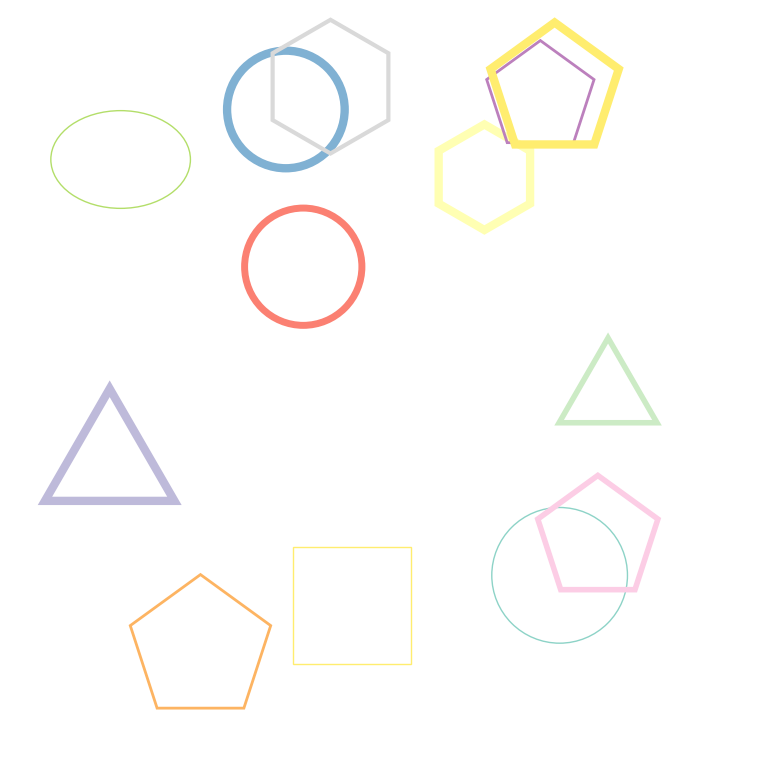[{"shape": "circle", "thickness": 0.5, "radius": 0.44, "center": [0.727, 0.253]}, {"shape": "hexagon", "thickness": 3, "radius": 0.34, "center": [0.629, 0.77]}, {"shape": "triangle", "thickness": 3, "radius": 0.49, "center": [0.142, 0.398]}, {"shape": "circle", "thickness": 2.5, "radius": 0.38, "center": [0.394, 0.654]}, {"shape": "circle", "thickness": 3, "radius": 0.38, "center": [0.371, 0.858]}, {"shape": "pentagon", "thickness": 1, "radius": 0.48, "center": [0.26, 0.158]}, {"shape": "oval", "thickness": 0.5, "radius": 0.45, "center": [0.157, 0.793]}, {"shape": "pentagon", "thickness": 2, "radius": 0.41, "center": [0.776, 0.301]}, {"shape": "hexagon", "thickness": 1.5, "radius": 0.43, "center": [0.429, 0.887]}, {"shape": "pentagon", "thickness": 1, "radius": 0.37, "center": [0.702, 0.874]}, {"shape": "triangle", "thickness": 2, "radius": 0.37, "center": [0.79, 0.488]}, {"shape": "square", "thickness": 0.5, "radius": 0.38, "center": [0.457, 0.214]}, {"shape": "pentagon", "thickness": 3, "radius": 0.44, "center": [0.72, 0.883]}]